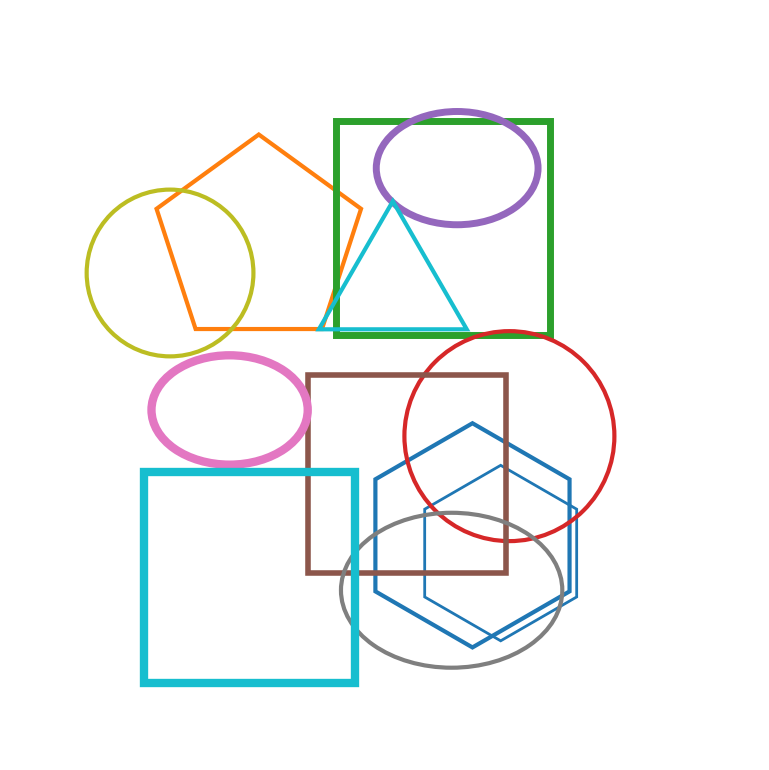[{"shape": "hexagon", "thickness": 1.5, "radius": 0.73, "center": [0.614, 0.305]}, {"shape": "hexagon", "thickness": 1, "radius": 0.57, "center": [0.65, 0.282]}, {"shape": "pentagon", "thickness": 1.5, "radius": 0.7, "center": [0.336, 0.686]}, {"shape": "square", "thickness": 2.5, "radius": 0.69, "center": [0.575, 0.704]}, {"shape": "circle", "thickness": 1.5, "radius": 0.68, "center": [0.662, 0.434]}, {"shape": "oval", "thickness": 2.5, "radius": 0.53, "center": [0.594, 0.782]}, {"shape": "square", "thickness": 2, "radius": 0.64, "center": [0.529, 0.384]}, {"shape": "oval", "thickness": 3, "radius": 0.51, "center": [0.298, 0.468]}, {"shape": "oval", "thickness": 1.5, "radius": 0.72, "center": [0.587, 0.233]}, {"shape": "circle", "thickness": 1.5, "radius": 0.54, "center": [0.221, 0.645]}, {"shape": "square", "thickness": 3, "radius": 0.69, "center": [0.324, 0.251]}, {"shape": "triangle", "thickness": 1.5, "radius": 0.55, "center": [0.51, 0.628]}]